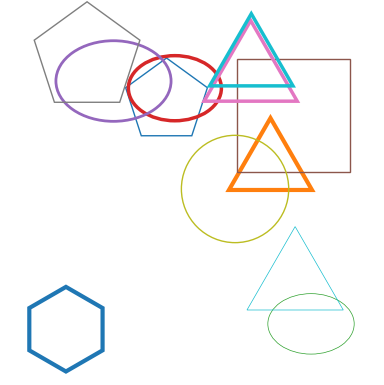[{"shape": "pentagon", "thickness": 1, "radius": 0.56, "center": [0.433, 0.738]}, {"shape": "hexagon", "thickness": 3, "radius": 0.55, "center": [0.171, 0.145]}, {"shape": "triangle", "thickness": 3, "radius": 0.62, "center": [0.703, 0.569]}, {"shape": "oval", "thickness": 0.5, "radius": 0.56, "center": [0.808, 0.159]}, {"shape": "oval", "thickness": 2.5, "radius": 0.6, "center": [0.454, 0.771]}, {"shape": "oval", "thickness": 2, "radius": 0.75, "center": [0.295, 0.79]}, {"shape": "square", "thickness": 1, "radius": 0.73, "center": [0.761, 0.7]}, {"shape": "triangle", "thickness": 2.5, "radius": 0.7, "center": [0.651, 0.807]}, {"shape": "pentagon", "thickness": 1, "radius": 0.72, "center": [0.226, 0.851]}, {"shape": "circle", "thickness": 1, "radius": 0.7, "center": [0.611, 0.509]}, {"shape": "triangle", "thickness": 2.5, "radius": 0.62, "center": [0.653, 0.839]}, {"shape": "triangle", "thickness": 0.5, "radius": 0.72, "center": [0.767, 0.267]}]